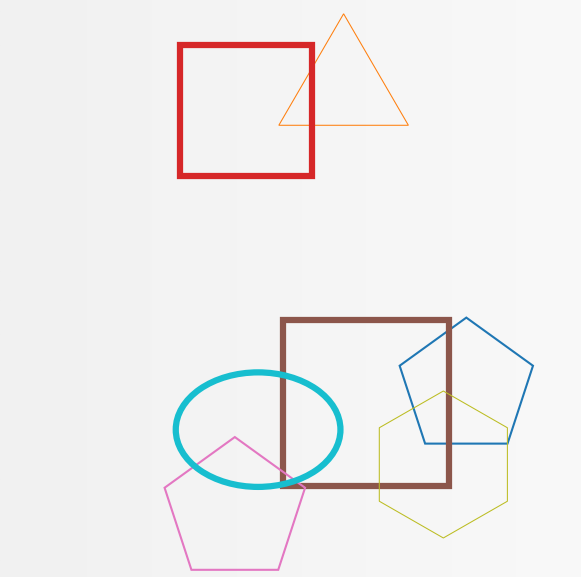[{"shape": "pentagon", "thickness": 1, "radius": 0.6, "center": [0.802, 0.329]}, {"shape": "triangle", "thickness": 0.5, "radius": 0.64, "center": [0.591, 0.847]}, {"shape": "square", "thickness": 3, "radius": 0.57, "center": [0.423, 0.809]}, {"shape": "square", "thickness": 3, "radius": 0.72, "center": [0.63, 0.301]}, {"shape": "pentagon", "thickness": 1, "radius": 0.64, "center": [0.404, 0.115]}, {"shape": "hexagon", "thickness": 0.5, "radius": 0.64, "center": [0.763, 0.195]}, {"shape": "oval", "thickness": 3, "radius": 0.71, "center": [0.444, 0.255]}]